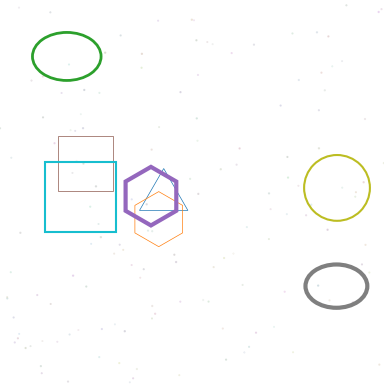[{"shape": "triangle", "thickness": 0.5, "radius": 0.36, "center": [0.425, 0.49]}, {"shape": "hexagon", "thickness": 0.5, "radius": 0.36, "center": [0.412, 0.431]}, {"shape": "oval", "thickness": 2, "radius": 0.45, "center": [0.173, 0.853]}, {"shape": "hexagon", "thickness": 3, "radius": 0.38, "center": [0.392, 0.491]}, {"shape": "square", "thickness": 0.5, "radius": 0.36, "center": [0.221, 0.576]}, {"shape": "oval", "thickness": 3, "radius": 0.4, "center": [0.874, 0.257]}, {"shape": "circle", "thickness": 1.5, "radius": 0.43, "center": [0.875, 0.512]}, {"shape": "square", "thickness": 1.5, "radius": 0.46, "center": [0.209, 0.488]}]